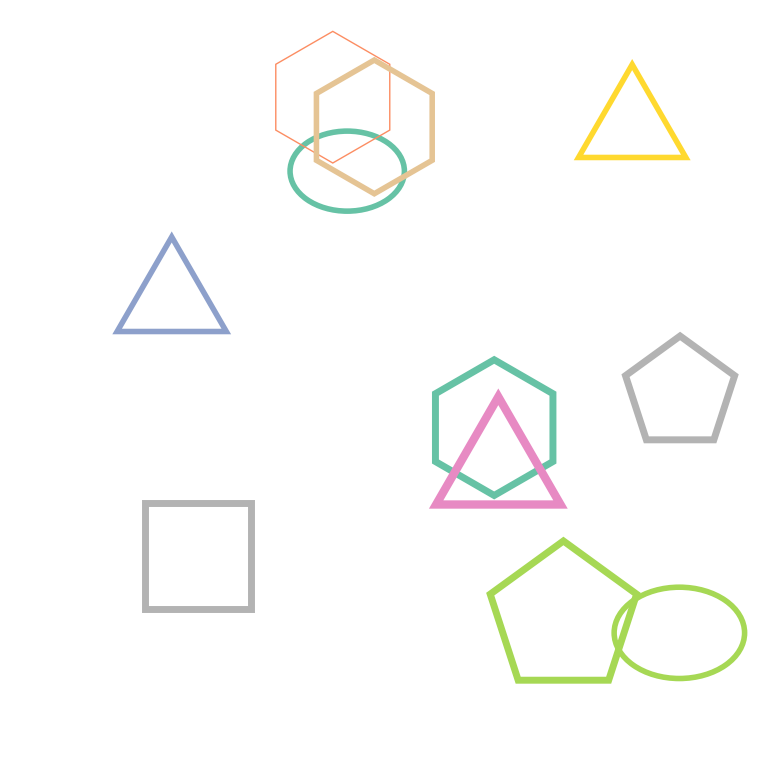[{"shape": "hexagon", "thickness": 2.5, "radius": 0.44, "center": [0.642, 0.445]}, {"shape": "oval", "thickness": 2, "radius": 0.37, "center": [0.451, 0.778]}, {"shape": "hexagon", "thickness": 0.5, "radius": 0.43, "center": [0.432, 0.874]}, {"shape": "triangle", "thickness": 2, "radius": 0.41, "center": [0.223, 0.61]}, {"shape": "triangle", "thickness": 3, "radius": 0.47, "center": [0.647, 0.391]}, {"shape": "oval", "thickness": 2, "radius": 0.42, "center": [0.882, 0.178]}, {"shape": "pentagon", "thickness": 2.5, "radius": 0.5, "center": [0.732, 0.197]}, {"shape": "triangle", "thickness": 2, "radius": 0.4, "center": [0.821, 0.836]}, {"shape": "hexagon", "thickness": 2, "radius": 0.43, "center": [0.486, 0.835]}, {"shape": "square", "thickness": 2.5, "radius": 0.35, "center": [0.257, 0.278]}, {"shape": "pentagon", "thickness": 2.5, "radius": 0.37, "center": [0.883, 0.489]}]